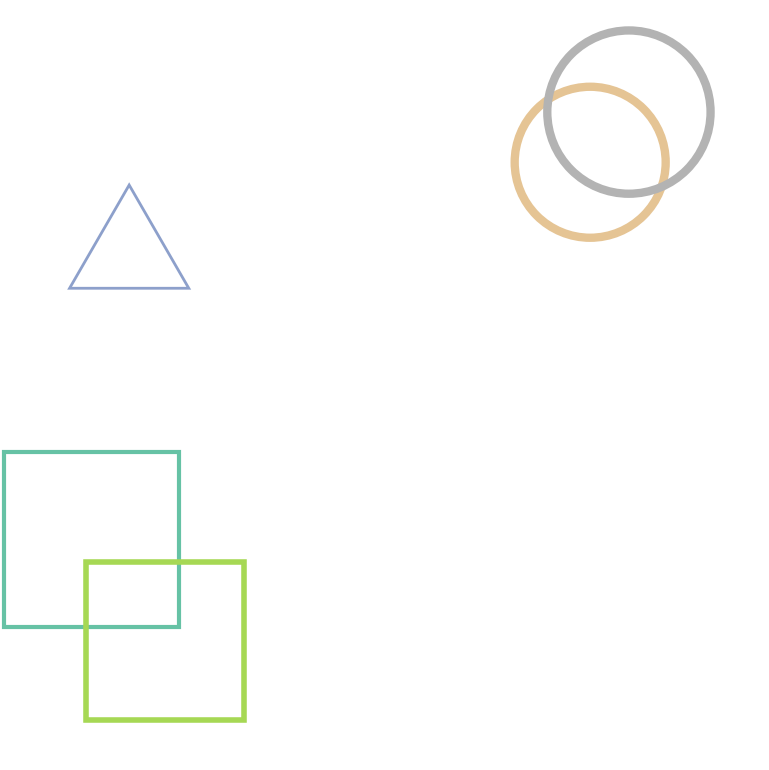[{"shape": "square", "thickness": 1.5, "radius": 0.57, "center": [0.119, 0.3]}, {"shape": "triangle", "thickness": 1, "radius": 0.45, "center": [0.168, 0.67]}, {"shape": "square", "thickness": 2, "radius": 0.51, "center": [0.215, 0.168]}, {"shape": "circle", "thickness": 3, "radius": 0.49, "center": [0.766, 0.789]}, {"shape": "circle", "thickness": 3, "radius": 0.53, "center": [0.817, 0.854]}]